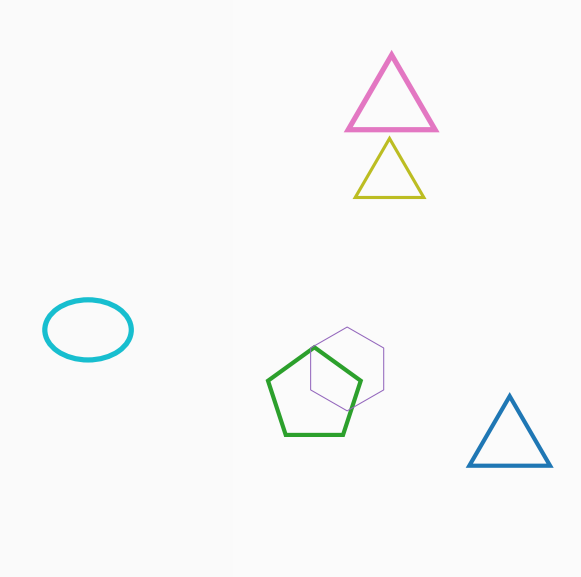[{"shape": "triangle", "thickness": 2, "radius": 0.4, "center": [0.877, 0.233]}, {"shape": "pentagon", "thickness": 2, "radius": 0.42, "center": [0.541, 0.314]}, {"shape": "hexagon", "thickness": 0.5, "radius": 0.36, "center": [0.597, 0.36]}, {"shape": "triangle", "thickness": 2.5, "radius": 0.43, "center": [0.674, 0.818]}, {"shape": "triangle", "thickness": 1.5, "radius": 0.34, "center": [0.67, 0.691]}, {"shape": "oval", "thickness": 2.5, "radius": 0.37, "center": [0.151, 0.428]}]